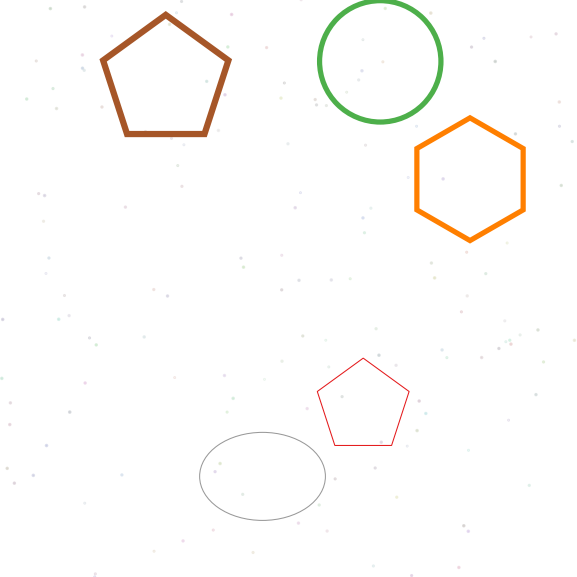[{"shape": "pentagon", "thickness": 0.5, "radius": 0.42, "center": [0.629, 0.295]}, {"shape": "circle", "thickness": 2.5, "radius": 0.53, "center": [0.658, 0.893]}, {"shape": "hexagon", "thickness": 2.5, "radius": 0.53, "center": [0.814, 0.689]}, {"shape": "pentagon", "thickness": 3, "radius": 0.57, "center": [0.287, 0.859]}, {"shape": "oval", "thickness": 0.5, "radius": 0.54, "center": [0.455, 0.174]}]